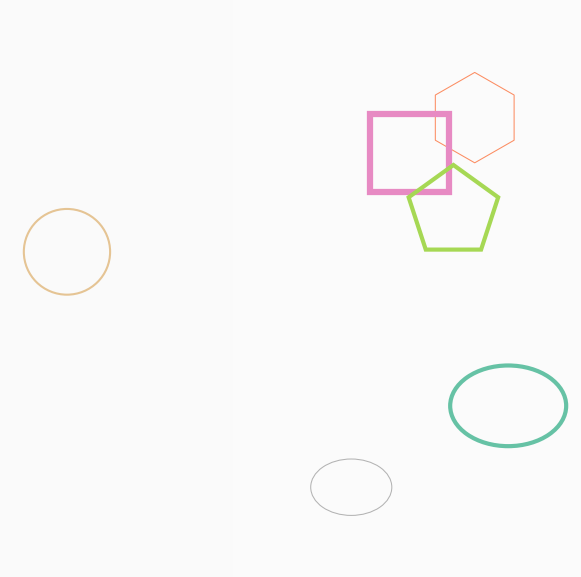[{"shape": "oval", "thickness": 2, "radius": 0.5, "center": [0.874, 0.296]}, {"shape": "hexagon", "thickness": 0.5, "radius": 0.39, "center": [0.817, 0.795]}, {"shape": "square", "thickness": 3, "radius": 0.34, "center": [0.704, 0.734]}, {"shape": "pentagon", "thickness": 2, "radius": 0.4, "center": [0.78, 0.632]}, {"shape": "circle", "thickness": 1, "radius": 0.37, "center": [0.115, 0.563]}, {"shape": "oval", "thickness": 0.5, "radius": 0.35, "center": [0.604, 0.155]}]